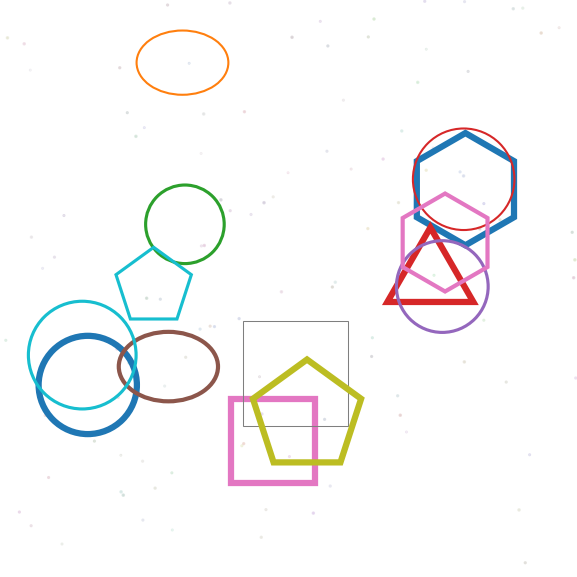[{"shape": "circle", "thickness": 3, "radius": 0.43, "center": [0.152, 0.333]}, {"shape": "hexagon", "thickness": 3, "radius": 0.49, "center": [0.806, 0.672]}, {"shape": "oval", "thickness": 1, "radius": 0.4, "center": [0.316, 0.891]}, {"shape": "circle", "thickness": 1.5, "radius": 0.34, "center": [0.32, 0.611]}, {"shape": "triangle", "thickness": 3, "radius": 0.43, "center": [0.745, 0.519]}, {"shape": "circle", "thickness": 1, "radius": 0.44, "center": [0.803, 0.689]}, {"shape": "circle", "thickness": 1.5, "radius": 0.4, "center": [0.766, 0.503]}, {"shape": "oval", "thickness": 2, "radius": 0.43, "center": [0.292, 0.364]}, {"shape": "hexagon", "thickness": 2, "radius": 0.42, "center": [0.771, 0.579]}, {"shape": "square", "thickness": 3, "radius": 0.36, "center": [0.473, 0.236]}, {"shape": "square", "thickness": 0.5, "radius": 0.45, "center": [0.511, 0.352]}, {"shape": "pentagon", "thickness": 3, "radius": 0.49, "center": [0.532, 0.278]}, {"shape": "circle", "thickness": 1.5, "radius": 0.47, "center": [0.142, 0.384]}, {"shape": "pentagon", "thickness": 1.5, "radius": 0.34, "center": [0.266, 0.502]}]